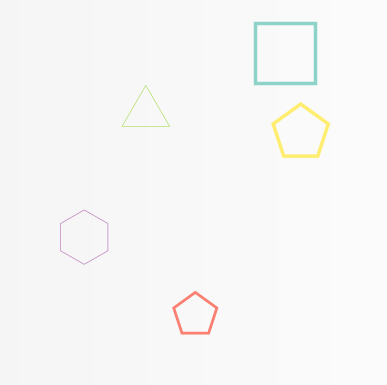[{"shape": "square", "thickness": 2.5, "radius": 0.39, "center": [0.735, 0.863]}, {"shape": "pentagon", "thickness": 2, "radius": 0.29, "center": [0.504, 0.182]}, {"shape": "triangle", "thickness": 0.5, "radius": 0.35, "center": [0.376, 0.707]}, {"shape": "hexagon", "thickness": 0.5, "radius": 0.35, "center": [0.217, 0.384]}, {"shape": "pentagon", "thickness": 2.5, "radius": 0.37, "center": [0.776, 0.655]}]